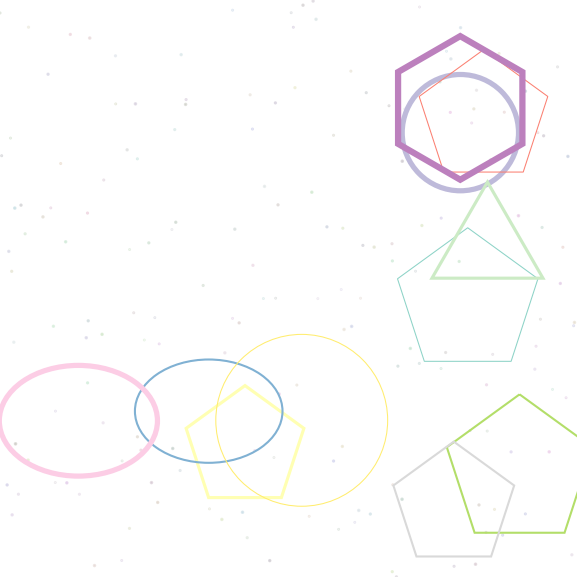[{"shape": "pentagon", "thickness": 0.5, "radius": 0.64, "center": [0.81, 0.477]}, {"shape": "pentagon", "thickness": 1.5, "radius": 0.54, "center": [0.424, 0.224]}, {"shape": "circle", "thickness": 2.5, "radius": 0.5, "center": [0.797, 0.769]}, {"shape": "pentagon", "thickness": 0.5, "radius": 0.59, "center": [0.837, 0.796]}, {"shape": "oval", "thickness": 1, "radius": 0.64, "center": [0.361, 0.287]}, {"shape": "pentagon", "thickness": 1, "radius": 0.66, "center": [0.9, 0.184]}, {"shape": "oval", "thickness": 2.5, "radius": 0.68, "center": [0.136, 0.271]}, {"shape": "pentagon", "thickness": 1, "radius": 0.55, "center": [0.786, 0.124]}, {"shape": "hexagon", "thickness": 3, "radius": 0.62, "center": [0.797, 0.812]}, {"shape": "triangle", "thickness": 1.5, "radius": 0.55, "center": [0.844, 0.573]}, {"shape": "circle", "thickness": 0.5, "radius": 0.74, "center": [0.522, 0.271]}]